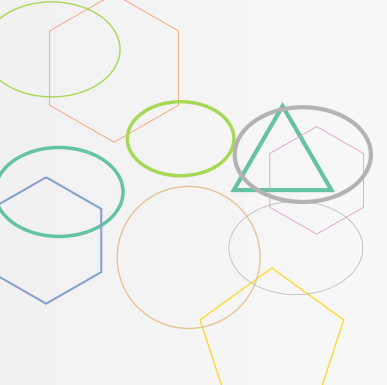[{"shape": "triangle", "thickness": 3, "radius": 0.73, "center": [0.729, 0.579]}, {"shape": "oval", "thickness": 2.5, "radius": 0.82, "center": [0.152, 0.501]}, {"shape": "hexagon", "thickness": 0.5, "radius": 0.96, "center": [0.294, 0.823]}, {"shape": "hexagon", "thickness": 1.5, "radius": 0.82, "center": [0.119, 0.375]}, {"shape": "hexagon", "thickness": 0.5, "radius": 0.7, "center": [0.817, 0.532]}, {"shape": "oval", "thickness": 1, "radius": 0.88, "center": [0.134, 0.872]}, {"shape": "oval", "thickness": 2.5, "radius": 0.69, "center": [0.466, 0.64]}, {"shape": "pentagon", "thickness": 1, "radius": 0.97, "center": [0.702, 0.109]}, {"shape": "circle", "thickness": 1, "radius": 0.92, "center": [0.487, 0.331]}, {"shape": "oval", "thickness": 3, "radius": 0.88, "center": [0.781, 0.598]}, {"shape": "oval", "thickness": 0.5, "radius": 0.86, "center": [0.763, 0.356]}]